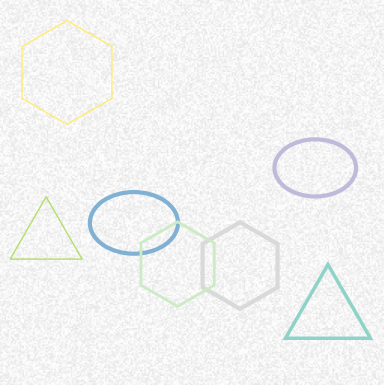[{"shape": "triangle", "thickness": 2.5, "radius": 0.64, "center": [0.852, 0.185]}, {"shape": "oval", "thickness": 3, "radius": 0.53, "center": [0.819, 0.564]}, {"shape": "oval", "thickness": 3, "radius": 0.57, "center": [0.348, 0.421]}, {"shape": "triangle", "thickness": 1, "radius": 0.54, "center": [0.12, 0.381]}, {"shape": "hexagon", "thickness": 3, "radius": 0.56, "center": [0.624, 0.31]}, {"shape": "hexagon", "thickness": 2, "radius": 0.55, "center": [0.461, 0.314]}, {"shape": "hexagon", "thickness": 1, "radius": 0.67, "center": [0.174, 0.812]}]